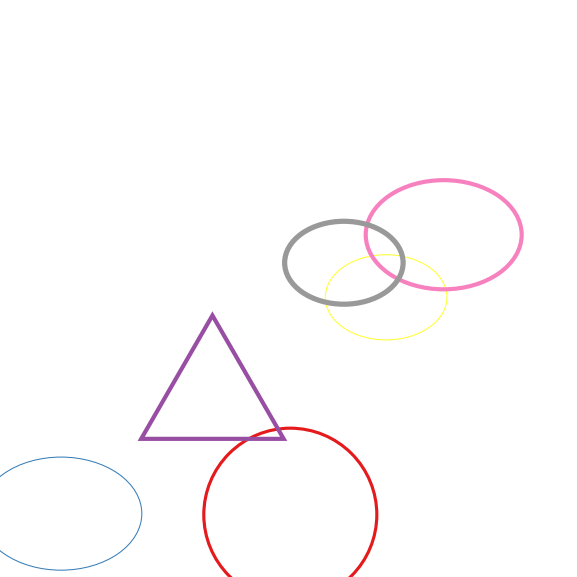[{"shape": "circle", "thickness": 1.5, "radius": 0.75, "center": [0.503, 0.108]}, {"shape": "oval", "thickness": 0.5, "radius": 0.7, "center": [0.106, 0.11]}, {"shape": "triangle", "thickness": 2, "radius": 0.71, "center": [0.368, 0.31]}, {"shape": "oval", "thickness": 0.5, "radius": 0.53, "center": [0.669, 0.484]}, {"shape": "oval", "thickness": 2, "radius": 0.68, "center": [0.768, 0.593]}, {"shape": "oval", "thickness": 2.5, "radius": 0.51, "center": [0.595, 0.544]}]